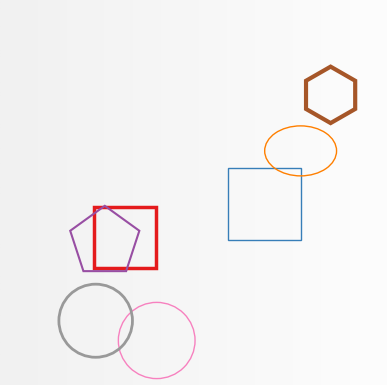[{"shape": "square", "thickness": 2.5, "radius": 0.4, "center": [0.323, 0.383]}, {"shape": "square", "thickness": 1, "radius": 0.47, "center": [0.683, 0.47]}, {"shape": "pentagon", "thickness": 1.5, "radius": 0.47, "center": [0.27, 0.372]}, {"shape": "oval", "thickness": 1, "radius": 0.46, "center": [0.776, 0.608]}, {"shape": "hexagon", "thickness": 3, "radius": 0.37, "center": [0.853, 0.754]}, {"shape": "circle", "thickness": 1, "radius": 0.49, "center": [0.404, 0.116]}, {"shape": "circle", "thickness": 2, "radius": 0.47, "center": [0.247, 0.167]}]